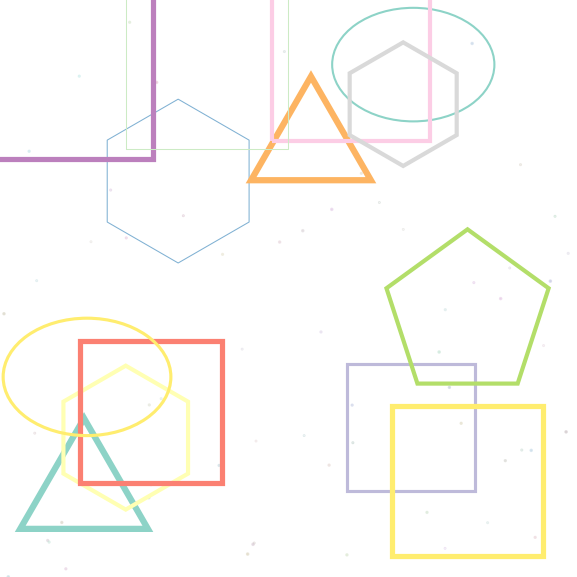[{"shape": "oval", "thickness": 1, "radius": 0.7, "center": [0.716, 0.887]}, {"shape": "triangle", "thickness": 3, "radius": 0.64, "center": [0.146, 0.147]}, {"shape": "hexagon", "thickness": 2, "radius": 0.62, "center": [0.218, 0.241]}, {"shape": "square", "thickness": 1.5, "radius": 0.55, "center": [0.712, 0.259]}, {"shape": "square", "thickness": 2.5, "radius": 0.61, "center": [0.261, 0.286]}, {"shape": "hexagon", "thickness": 0.5, "radius": 0.71, "center": [0.308, 0.686]}, {"shape": "triangle", "thickness": 3, "radius": 0.6, "center": [0.539, 0.747]}, {"shape": "pentagon", "thickness": 2, "radius": 0.74, "center": [0.81, 0.454]}, {"shape": "square", "thickness": 2, "radius": 0.68, "center": [0.608, 0.891]}, {"shape": "hexagon", "thickness": 2, "radius": 0.54, "center": [0.698, 0.819]}, {"shape": "square", "thickness": 2.5, "radius": 0.72, "center": [0.12, 0.869]}, {"shape": "square", "thickness": 0.5, "radius": 0.7, "center": [0.358, 0.88]}, {"shape": "oval", "thickness": 1.5, "radius": 0.73, "center": [0.151, 0.346]}, {"shape": "square", "thickness": 2.5, "radius": 0.65, "center": [0.809, 0.166]}]